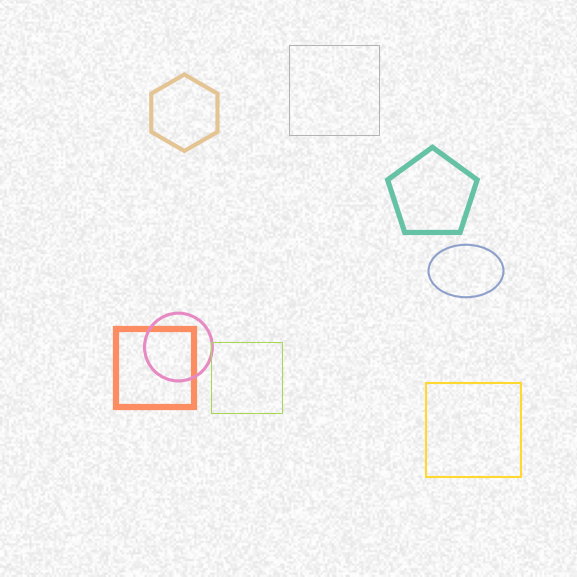[{"shape": "pentagon", "thickness": 2.5, "radius": 0.41, "center": [0.749, 0.663]}, {"shape": "square", "thickness": 3, "radius": 0.34, "center": [0.268, 0.362]}, {"shape": "oval", "thickness": 1, "radius": 0.32, "center": [0.807, 0.53]}, {"shape": "circle", "thickness": 1.5, "radius": 0.29, "center": [0.309, 0.398]}, {"shape": "square", "thickness": 0.5, "radius": 0.31, "center": [0.427, 0.345]}, {"shape": "square", "thickness": 1, "radius": 0.41, "center": [0.82, 0.255]}, {"shape": "hexagon", "thickness": 2, "radius": 0.33, "center": [0.319, 0.804]}, {"shape": "square", "thickness": 0.5, "radius": 0.39, "center": [0.578, 0.844]}]